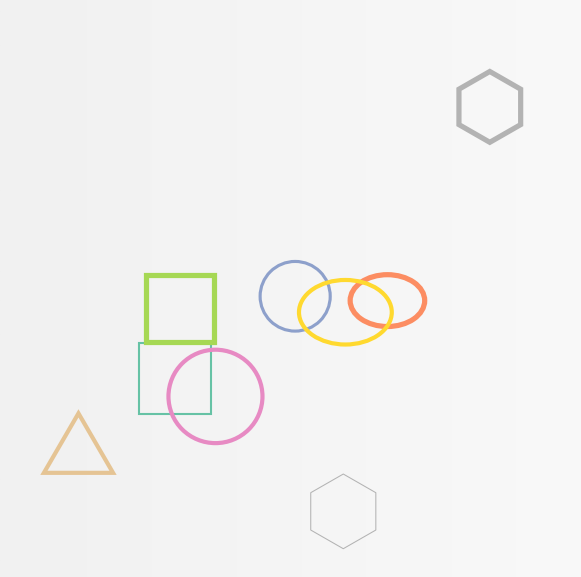[{"shape": "square", "thickness": 1, "radius": 0.31, "center": [0.301, 0.344]}, {"shape": "oval", "thickness": 2.5, "radius": 0.32, "center": [0.667, 0.479]}, {"shape": "circle", "thickness": 1.5, "radius": 0.3, "center": [0.508, 0.486]}, {"shape": "circle", "thickness": 2, "radius": 0.4, "center": [0.371, 0.313]}, {"shape": "square", "thickness": 2.5, "radius": 0.29, "center": [0.31, 0.465]}, {"shape": "oval", "thickness": 2, "radius": 0.4, "center": [0.594, 0.458]}, {"shape": "triangle", "thickness": 2, "radius": 0.34, "center": [0.135, 0.215]}, {"shape": "hexagon", "thickness": 0.5, "radius": 0.32, "center": [0.591, 0.114]}, {"shape": "hexagon", "thickness": 2.5, "radius": 0.31, "center": [0.843, 0.814]}]